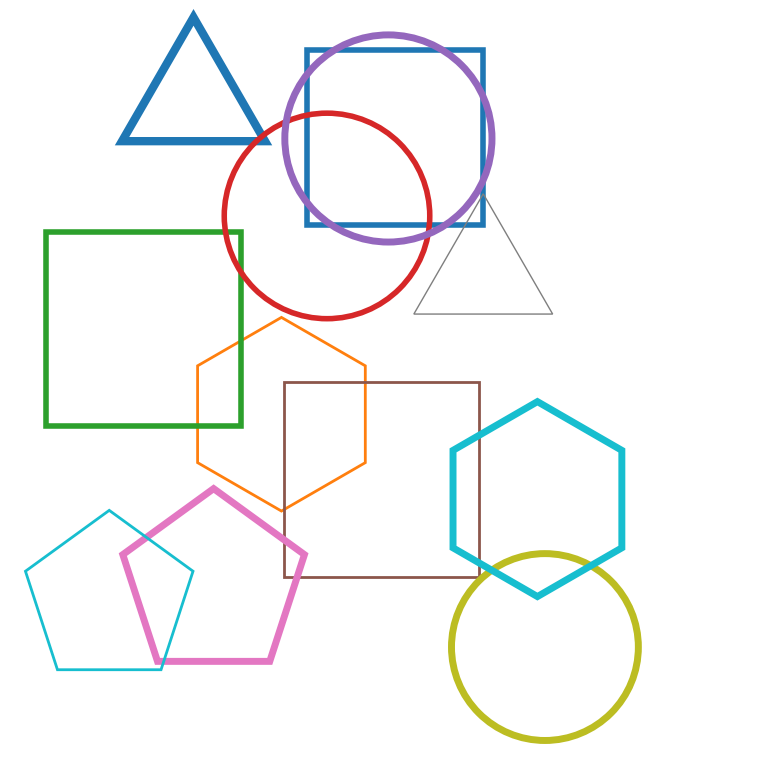[{"shape": "square", "thickness": 2, "radius": 0.57, "center": [0.513, 0.821]}, {"shape": "triangle", "thickness": 3, "radius": 0.54, "center": [0.251, 0.87]}, {"shape": "hexagon", "thickness": 1, "radius": 0.63, "center": [0.366, 0.462]}, {"shape": "square", "thickness": 2, "radius": 0.63, "center": [0.186, 0.573]}, {"shape": "circle", "thickness": 2, "radius": 0.67, "center": [0.425, 0.72]}, {"shape": "circle", "thickness": 2.5, "radius": 0.67, "center": [0.504, 0.82]}, {"shape": "square", "thickness": 1, "radius": 0.63, "center": [0.495, 0.377]}, {"shape": "pentagon", "thickness": 2.5, "radius": 0.62, "center": [0.277, 0.241]}, {"shape": "triangle", "thickness": 0.5, "radius": 0.52, "center": [0.628, 0.644]}, {"shape": "circle", "thickness": 2.5, "radius": 0.61, "center": [0.708, 0.16]}, {"shape": "hexagon", "thickness": 2.5, "radius": 0.63, "center": [0.698, 0.352]}, {"shape": "pentagon", "thickness": 1, "radius": 0.57, "center": [0.142, 0.223]}]